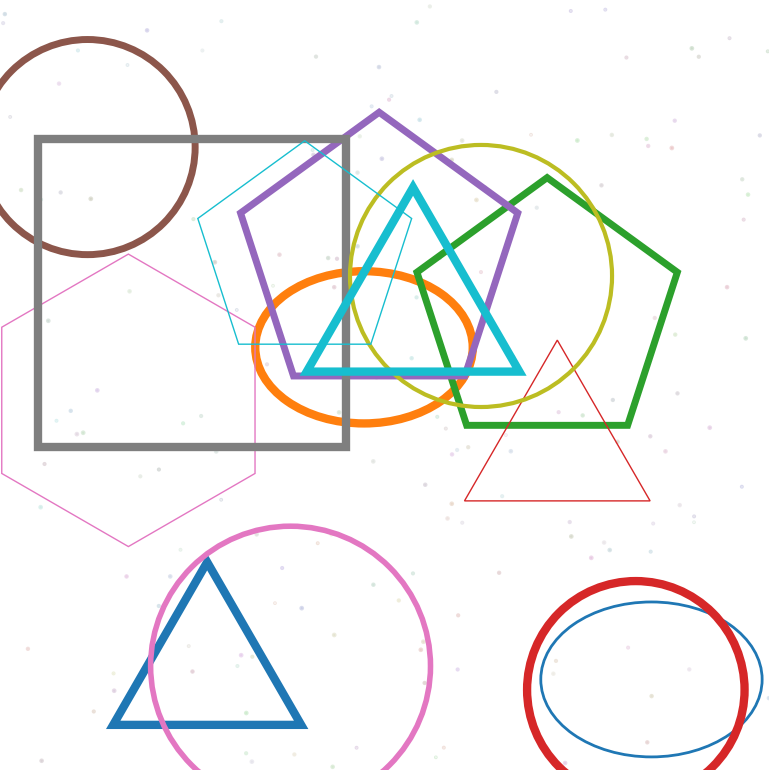[{"shape": "oval", "thickness": 1, "radius": 0.72, "center": [0.846, 0.118]}, {"shape": "triangle", "thickness": 3, "radius": 0.7, "center": [0.269, 0.129]}, {"shape": "oval", "thickness": 3, "radius": 0.71, "center": [0.473, 0.549]}, {"shape": "pentagon", "thickness": 2.5, "radius": 0.89, "center": [0.711, 0.591]}, {"shape": "triangle", "thickness": 0.5, "radius": 0.7, "center": [0.724, 0.419]}, {"shape": "circle", "thickness": 3, "radius": 0.71, "center": [0.826, 0.104]}, {"shape": "pentagon", "thickness": 2.5, "radius": 0.95, "center": [0.492, 0.665]}, {"shape": "circle", "thickness": 2.5, "radius": 0.7, "center": [0.114, 0.809]}, {"shape": "circle", "thickness": 2, "radius": 0.91, "center": [0.377, 0.135]}, {"shape": "hexagon", "thickness": 0.5, "radius": 0.95, "center": [0.167, 0.48]}, {"shape": "square", "thickness": 3, "radius": 1.0, "center": [0.249, 0.619]}, {"shape": "circle", "thickness": 1.5, "radius": 0.85, "center": [0.625, 0.642]}, {"shape": "triangle", "thickness": 3, "radius": 0.8, "center": [0.536, 0.597]}, {"shape": "pentagon", "thickness": 0.5, "radius": 0.73, "center": [0.396, 0.671]}]